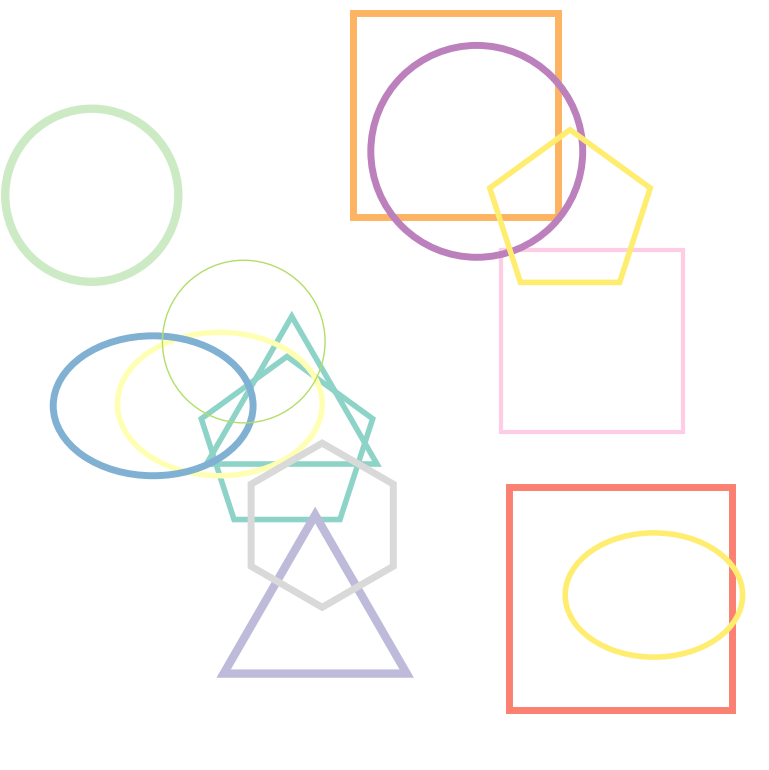[{"shape": "pentagon", "thickness": 2, "radius": 0.59, "center": [0.373, 0.42]}, {"shape": "triangle", "thickness": 2, "radius": 0.64, "center": [0.379, 0.461]}, {"shape": "oval", "thickness": 2, "radius": 0.66, "center": [0.285, 0.475]}, {"shape": "triangle", "thickness": 3, "radius": 0.69, "center": [0.409, 0.194]}, {"shape": "square", "thickness": 2.5, "radius": 0.72, "center": [0.806, 0.222]}, {"shape": "oval", "thickness": 2.5, "radius": 0.65, "center": [0.199, 0.473]}, {"shape": "square", "thickness": 2.5, "radius": 0.66, "center": [0.591, 0.851]}, {"shape": "circle", "thickness": 0.5, "radius": 0.53, "center": [0.317, 0.556]}, {"shape": "square", "thickness": 1.5, "radius": 0.59, "center": [0.769, 0.558]}, {"shape": "hexagon", "thickness": 2.5, "radius": 0.53, "center": [0.418, 0.318]}, {"shape": "circle", "thickness": 2.5, "radius": 0.69, "center": [0.619, 0.803]}, {"shape": "circle", "thickness": 3, "radius": 0.56, "center": [0.119, 0.746]}, {"shape": "pentagon", "thickness": 2, "radius": 0.55, "center": [0.74, 0.722]}, {"shape": "oval", "thickness": 2, "radius": 0.58, "center": [0.849, 0.227]}]